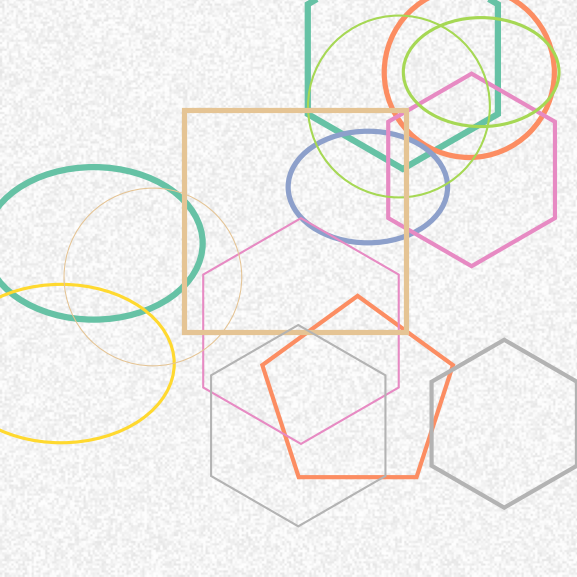[{"shape": "hexagon", "thickness": 3, "radius": 0.95, "center": [0.698, 0.897]}, {"shape": "oval", "thickness": 3, "radius": 0.94, "center": [0.162, 0.578]}, {"shape": "circle", "thickness": 2.5, "radius": 0.74, "center": [0.813, 0.874]}, {"shape": "pentagon", "thickness": 2, "radius": 0.87, "center": [0.619, 0.313]}, {"shape": "oval", "thickness": 2.5, "radius": 0.69, "center": [0.637, 0.675]}, {"shape": "hexagon", "thickness": 2, "radius": 0.83, "center": [0.817, 0.705]}, {"shape": "hexagon", "thickness": 1, "radius": 0.98, "center": [0.521, 0.426]}, {"shape": "oval", "thickness": 1.5, "radius": 0.67, "center": [0.833, 0.874]}, {"shape": "circle", "thickness": 1, "radius": 0.79, "center": [0.691, 0.815]}, {"shape": "oval", "thickness": 1.5, "radius": 0.98, "center": [0.106, 0.37]}, {"shape": "circle", "thickness": 0.5, "radius": 0.77, "center": [0.265, 0.52]}, {"shape": "square", "thickness": 2.5, "radius": 0.96, "center": [0.511, 0.616]}, {"shape": "hexagon", "thickness": 1, "radius": 0.87, "center": [0.516, 0.262]}, {"shape": "hexagon", "thickness": 2, "radius": 0.73, "center": [0.873, 0.265]}]